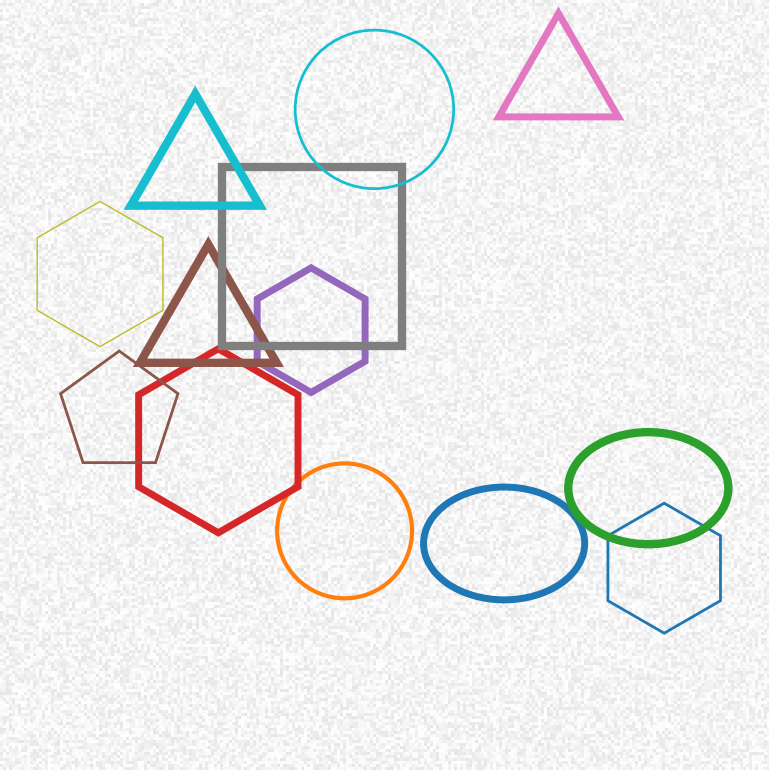[{"shape": "hexagon", "thickness": 1, "radius": 0.42, "center": [0.863, 0.262]}, {"shape": "oval", "thickness": 2.5, "radius": 0.52, "center": [0.655, 0.294]}, {"shape": "circle", "thickness": 1.5, "radius": 0.44, "center": [0.448, 0.311]}, {"shape": "oval", "thickness": 3, "radius": 0.52, "center": [0.842, 0.366]}, {"shape": "hexagon", "thickness": 2.5, "radius": 0.6, "center": [0.284, 0.428]}, {"shape": "hexagon", "thickness": 2.5, "radius": 0.4, "center": [0.404, 0.571]}, {"shape": "pentagon", "thickness": 1, "radius": 0.4, "center": [0.155, 0.464]}, {"shape": "triangle", "thickness": 3, "radius": 0.51, "center": [0.271, 0.58]}, {"shape": "triangle", "thickness": 2.5, "radius": 0.45, "center": [0.725, 0.893]}, {"shape": "square", "thickness": 3, "radius": 0.58, "center": [0.406, 0.667]}, {"shape": "hexagon", "thickness": 0.5, "radius": 0.47, "center": [0.13, 0.644]}, {"shape": "circle", "thickness": 1, "radius": 0.51, "center": [0.486, 0.858]}, {"shape": "triangle", "thickness": 3, "radius": 0.48, "center": [0.254, 0.781]}]